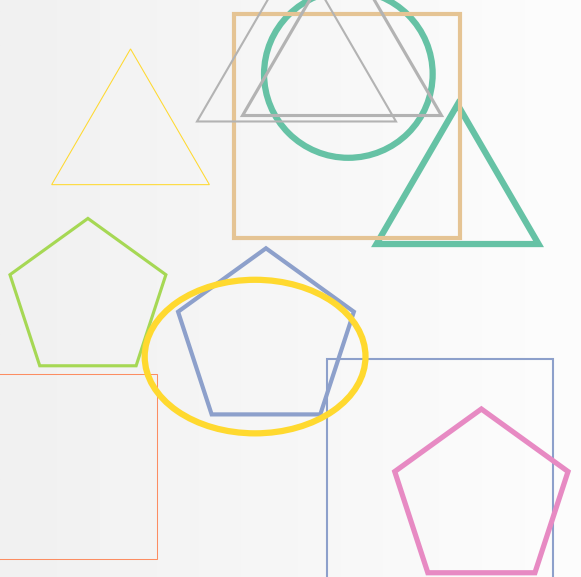[{"shape": "circle", "thickness": 3, "radius": 0.73, "center": [0.599, 0.871]}, {"shape": "triangle", "thickness": 3, "radius": 0.8, "center": [0.787, 0.657]}, {"shape": "square", "thickness": 0.5, "radius": 0.8, "center": [0.11, 0.191]}, {"shape": "square", "thickness": 1, "radius": 0.97, "center": [0.757, 0.184]}, {"shape": "pentagon", "thickness": 2, "radius": 0.8, "center": [0.458, 0.41]}, {"shape": "pentagon", "thickness": 2.5, "radius": 0.78, "center": [0.828, 0.134]}, {"shape": "pentagon", "thickness": 1.5, "radius": 0.71, "center": [0.151, 0.48]}, {"shape": "oval", "thickness": 3, "radius": 0.95, "center": [0.439, 0.382]}, {"shape": "triangle", "thickness": 0.5, "radius": 0.78, "center": [0.225, 0.758]}, {"shape": "square", "thickness": 2, "radius": 0.97, "center": [0.597, 0.78]}, {"shape": "triangle", "thickness": 1.5, "radius": 0.99, "center": [0.588, 0.898]}, {"shape": "triangle", "thickness": 1, "radius": 0.99, "center": [0.51, 0.888]}]